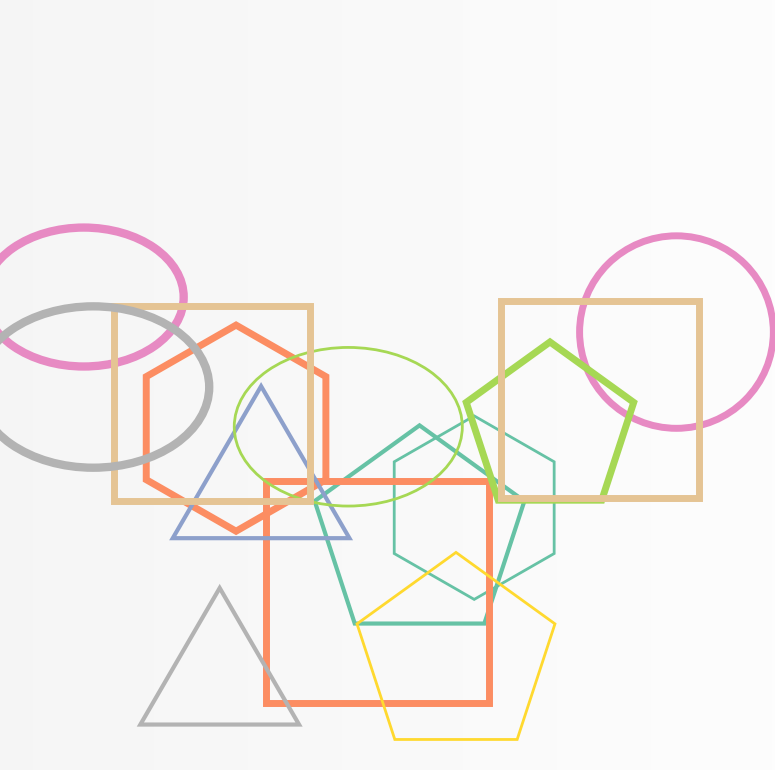[{"shape": "hexagon", "thickness": 1, "radius": 0.6, "center": [0.612, 0.341]}, {"shape": "pentagon", "thickness": 1.5, "radius": 0.71, "center": [0.541, 0.305]}, {"shape": "square", "thickness": 2.5, "radius": 0.72, "center": [0.487, 0.231]}, {"shape": "hexagon", "thickness": 2.5, "radius": 0.67, "center": [0.305, 0.444]}, {"shape": "triangle", "thickness": 1.5, "radius": 0.66, "center": [0.337, 0.367]}, {"shape": "circle", "thickness": 2.5, "radius": 0.63, "center": [0.873, 0.569]}, {"shape": "oval", "thickness": 3, "radius": 0.64, "center": [0.108, 0.614]}, {"shape": "oval", "thickness": 1, "radius": 0.74, "center": [0.449, 0.446]}, {"shape": "pentagon", "thickness": 2.5, "radius": 0.57, "center": [0.71, 0.442]}, {"shape": "pentagon", "thickness": 1, "radius": 0.67, "center": [0.588, 0.148]}, {"shape": "square", "thickness": 2.5, "radius": 0.64, "center": [0.774, 0.481]}, {"shape": "square", "thickness": 2.5, "radius": 0.63, "center": [0.273, 0.476]}, {"shape": "oval", "thickness": 3, "radius": 0.75, "center": [0.12, 0.497]}, {"shape": "triangle", "thickness": 1.5, "radius": 0.59, "center": [0.283, 0.118]}]